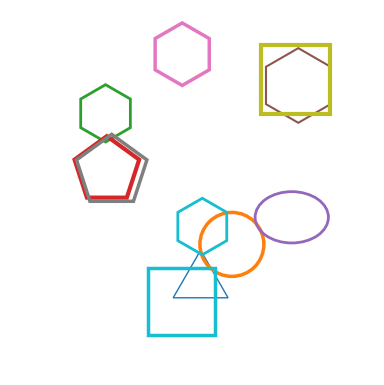[{"shape": "triangle", "thickness": 1, "radius": 0.41, "center": [0.521, 0.268]}, {"shape": "circle", "thickness": 2.5, "radius": 0.42, "center": [0.602, 0.365]}, {"shape": "hexagon", "thickness": 2, "radius": 0.37, "center": [0.274, 0.706]}, {"shape": "pentagon", "thickness": 3, "radius": 0.44, "center": [0.278, 0.558]}, {"shape": "oval", "thickness": 2, "radius": 0.48, "center": [0.758, 0.436]}, {"shape": "hexagon", "thickness": 1.5, "radius": 0.48, "center": [0.775, 0.778]}, {"shape": "hexagon", "thickness": 2.5, "radius": 0.41, "center": [0.473, 0.859]}, {"shape": "pentagon", "thickness": 2.5, "radius": 0.48, "center": [0.29, 0.555]}, {"shape": "square", "thickness": 3, "radius": 0.44, "center": [0.767, 0.793]}, {"shape": "square", "thickness": 2.5, "radius": 0.44, "center": [0.472, 0.217]}, {"shape": "hexagon", "thickness": 2, "radius": 0.37, "center": [0.525, 0.412]}]